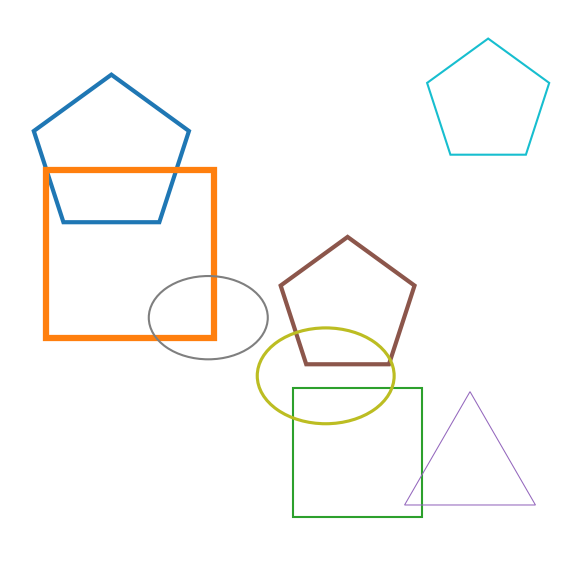[{"shape": "pentagon", "thickness": 2, "radius": 0.71, "center": [0.193, 0.729]}, {"shape": "square", "thickness": 3, "radius": 0.73, "center": [0.225, 0.56]}, {"shape": "square", "thickness": 1, "radius": 0.56, "center": [0.619, 0.215]}, {"shape": "triangle", "thickness": 0.5, "radius": 0.65, "center": [0.814, 0.19]}, {"shape": "pentagon", "thickness": 2, "radius": 0.61, "center": [0.602, 0.467]}, {"shape": "oval", "thickness": 1, "radius": 0.52, "center": [0.361, 0.449]}, {"shape": "oval", "thickness": 1.5, "radius": 0.59, "center": [0.564, 0.348]}, {"shape": "pentagon", "thickness": 1, "radius": 0.56, "center": [0.845, 0.821]}]